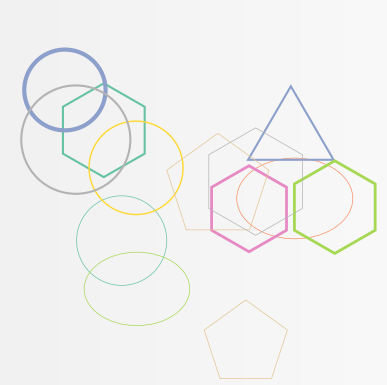[{"shape": "circle", "thickness": 0.5, "radius": 0.58, "center": [0.314, 0.375]}, {"shape": "hexagon", "thickness": 1.5, "radius": 0.61, "center": [0.268, 0.662]}, {"shape": "oval", "thickness": 0.5, "radius": 0.75, "center": [0.761, 0.485]}, {"shape": "circle", "thickness": 3, "radius": 0.52, "center": [0.168, 0.766]}, {"shape": "triangle", "thickness": 1.5, "radius": 0.64, "center": [0.751, 0.649]}, {"shape": "hexagon", "thickness": 2, "radius": 0.56, "center": [0.643, 0.458]}, {"shape": "oval", "thickness": 0.5, "radius": 0.68, "center": [0.353, 0.25]}, {"shape": "hexagon", "thickness": 2, "radius": 0.6, "center": [0.864, 0.462]}, {"shape": "circle", "thickness": 1, "radius": 0.61, "center": [0.351, 0.564]}, {"shape": "pentagon", "thickness": 0.5, "radius": 0.69, "center": [0.562, 0.515]}, {"shape": "pentagon", "thickness": 0.5, "radius": 0.56, "center": [0.634, 0.108]}, {"shape": "circle", "thickness": 1.5, "radius": 0.7, "center": [0.196, 0.637]}, {"shape": "hexagon", "thickness": 0.5, "radius": 0.7, "center": [0.66, 0.528]}]